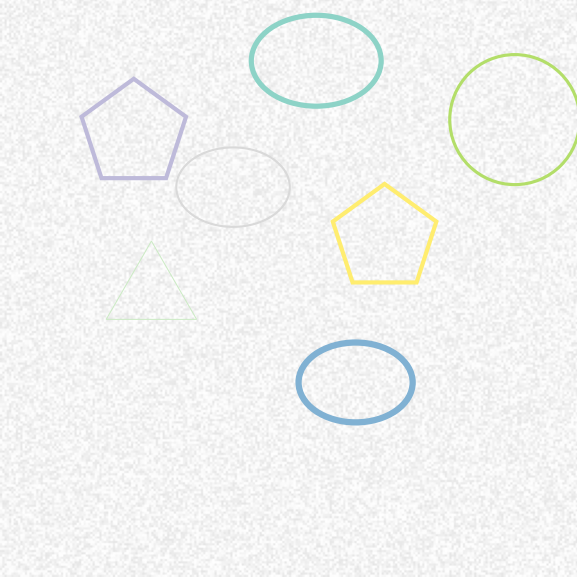[{"shape": "oval", "thickness": 2.5, "radius": 0.56, "center": [0.548, 0.894]}, {"shape": "pentagon", "thickness": 2, "radius": 0.48, "center": [0.232, 0.768]}, {"shape": "oval", "thickness": 3, "radius": 0.49, "center": [0.616, 0.337]}, {"shape": "circle", "thickness": 1.5, "radius": 0.56, "center": [0.891, 0.792]}, {"shape": "oval", "thickness": 1, "radius": 0.49, "center": [0.404, 0.675]}, {"shape": "triangle", "thickness": 0.5, "radius": 0.45, "center": [0.262, 0.491]}, {"shape": "pentagon", "thickness": 2, "radius": 0.47, "center": [0.666, 0.586]}]